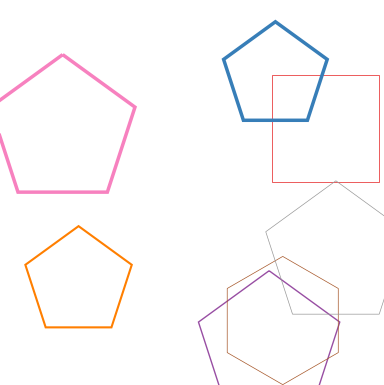[{"shape": "square", "thickness": 0.5, "radius": 0.7, "center": [0.845, 0.667]}, {"shape": "pentagon", "thickness": 2.5, "radius": 0.71, "center": [0.715, 0.802]}, {"shape": "pentagon", "thickness": 1, "radius": 0.96, "center": [0.699, 0.104]}, {"shape": "pentagon", "thickness": 1.5, "radius": 0.73, "center": [0.204, 0.267]}, {"shape": "hexagon", "thickness": 0.5, "radius": 0.83, "center": [0.734, 0.167]}, {"shape": "pentagon", "thickness": 2.5, "radius": 0.99, "center": [0.163, 0.661]}, {"shape": "pentagon", "thickness": 0.5, "radius": 0.96, "center": [0.872, 0.339]}]